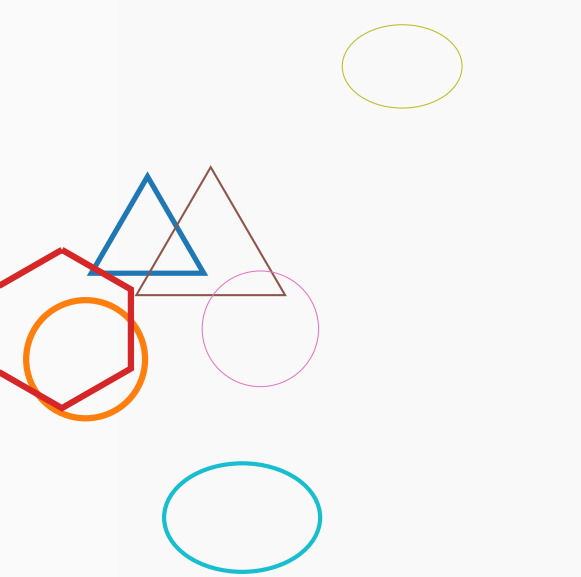[{"shape": "triangle", "thickness": 2.5, "radius": 0.56, "center": [0.254, 0.582]}, {"shape": "circle", "thickness": 3, "radius": 0.51, "center": [0.147, 0.377]}, {"shape": "hexagon", "thickness": 3, "radius": 0.69, "center": [0.107, 0.429]}, {"shape": "triangle", "thickness": 1, "radius": 0.74, "center": [0.363, 0.562]}, {"shape": "circle", "thickness": 0.5, "radius": 0.5, "center": [0.448, 0.43]}, {"shape": "oval", "thickness": 0.5, "radius": 0.52, "center": [0.692, 0.884]}, {"shape": "oval", "thickness": 2, "radius": 0.67, "center": [0.417, 0.103]}]